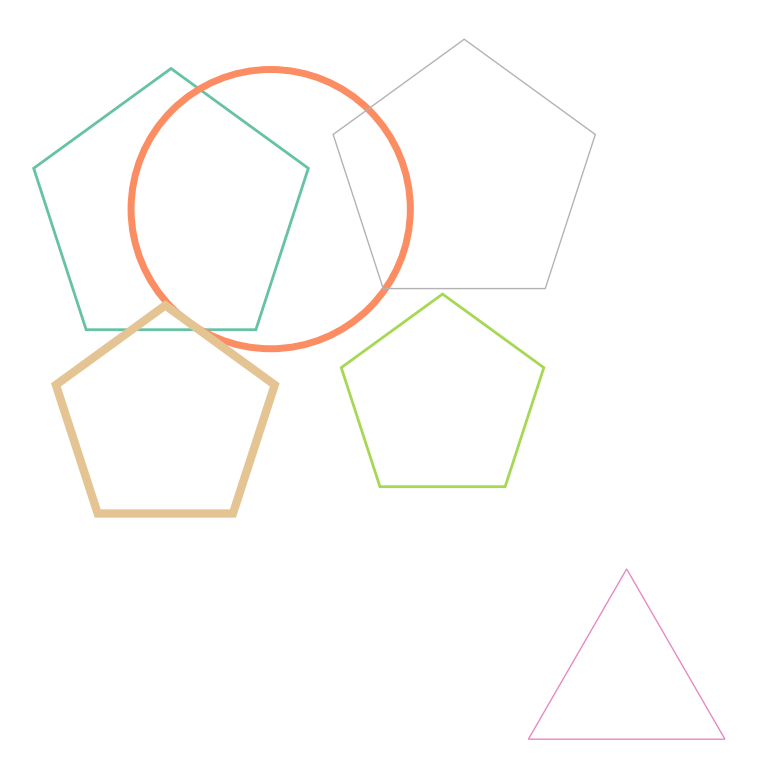[{"shape": "pentagon", "thickness": 1, "radius": 0.94, "center": [0.222, 0.724]}, {"shape": "circle", "thickness": 2.5, "radius": 0.91, "center": [0.352, 0.728]}, {"shape": "triangle", "thickness": 0.5, "radius": 0.74, "center": [0.814, 0.114]}, {"shape": "pentagon", "thickness": 1, "radius": 0.69, "center": [0.575, 0.48]}, {"shape": "pentagon", "thickness": 3, "radius": 0.75, "center": [0.215, 0.454]}, {"shape": "pentagon", "thickness": 0.5, "radius": 0.9, "center": [0.603, 0.77]}]